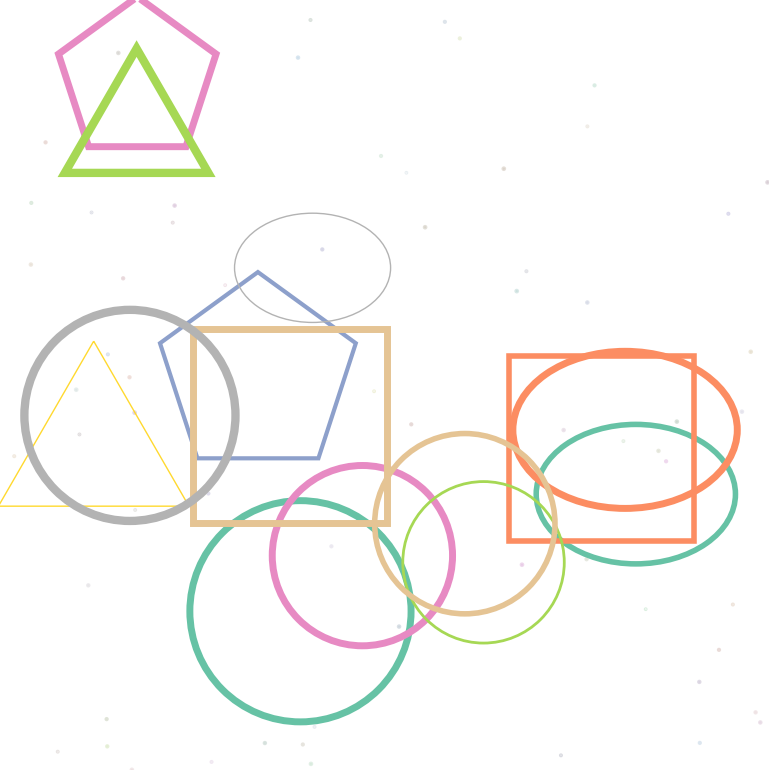[{"shape": "oval", "thickness": 2, "radius": 0.65, "center": [0.826, 0.358]}, {"shape": "circle", "thickness": 2.5, "radius": 0.72, "center": [0.39, 0.206]}, {"shape": "oval", "thickness": 2.5, "radius": 0.73, "center": [0.812, 0.442]}, {"shape": "square", "thickness": 2, "radius": 0.6, "center": [0.781, 0.418]}, {"shape": "pentagon", "thickness": 1.5, "radius": 0.67, "center": [0.335, 0.513]}, {"shape": "pentagon", "thickness": 2.5, "radius": 0.54, "center": [0.178, 0.897]}, {"shape": "circle", "thickness": 2.5, "radius": 0.59, "center": [0.471, 0.278]}, {"shape": "triangle", "thickness": 3, "radius": 0.54, "center": [0.177, 0.829]}, {"shape": "circle", "thickness": 1, "radius": 0.52, "center": [0.628, 0.27]}, {"shape": "triangle", "thickness": 0.5, "radius": 0.71, "center": [0.122, 0.414]}, {"shape": "circle", "thickness": 2, "radius": 0.59, "center": [0.604, 0.32]}, {"shape": "square", "thickness": 2.5, "radius": 0.63, "center": [0.376, 0.447]}, {"shape": "circle", "thickness": 3, "radius": 0.69, "center": [0.169, 0.461]}, {"shape": "oval", "thickness": 0.5, "radius": 0.51, "center": [0.406, 0.652]}]